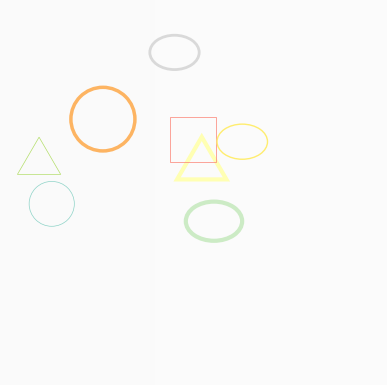[{"shape": "circle", "thickness": 0.5, "radius": 0.29, "center": [0.134, 0.471]}, {"shape": "triangle", "thickness": 3, "radius": 0.37, "center": [0.521, 0.571]}, {"shape": "square", "thickness": 0.5, "radius": 0.29, "center": [0.498, 0.638]}, {"shape": "circle", "thickness": 2.5, "radius": 0.41, "center": [0.266, 0.691]}, {"shape": "triangle", "thickness": 0.5, "radius": 0.32, "center": [0.101, 0.579]}, {"shape": "oval", "thickness": 2, "radius": 0.32, "center": [0.45, 0.864]}, {"shape": "oval", "thickness": 3, "radius": 0.36, "center": [0.552, 0.425]}, {"shape": "oval", "thickness": 1, "radius": 0.33, "center": [0.625, 0.632]}]